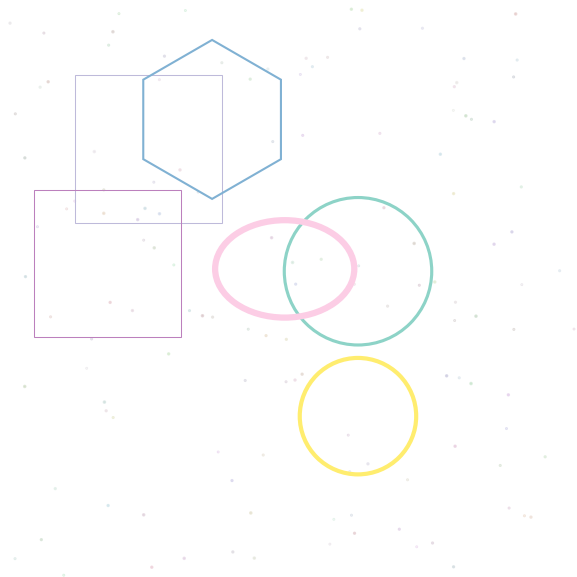[{"shape": "circle", "thickness": 1.5, "radius": 0.64, "center": [0.62, 0.529]}, {"shape": "square", "thickness": 0.5, "radius": 0.64, "center": [0.257, 0.741]}, {"shape": "hexagon", "thickness": 1, "radius": 0.69, "center": [0.367, 0.792]}, {"shape": "oval", "thickness": 3, "radius": 0.6, "center": [0.493, 0.534]}, {"shape": "square", "thickness": 0.5, "radius": 0.64, "center": [0.186, 0.543]}, {"shape": "circle", "thickness": 2, "radius": 0.5, "center": [0.62, 0.279]}]